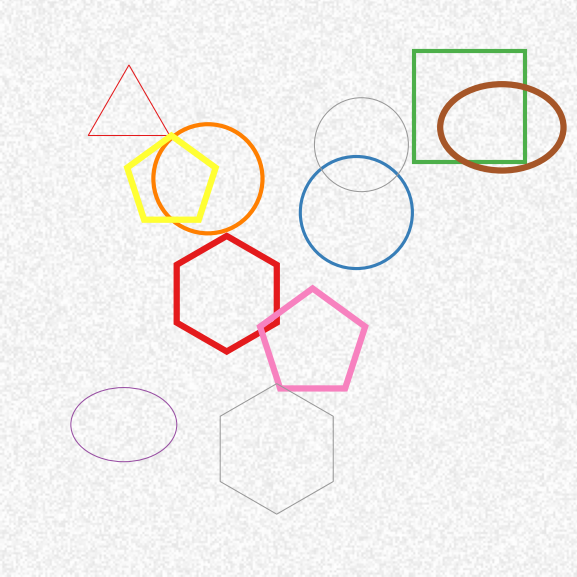[{"shape": "hexagon", "thickness": 3, "radius": 0.5, "center": [0.393, 0.491]}, {"shape": "triangle", "thickness": 0.5, "radius": 0.41, "center": [0.223, 0.805]}, {"shape": "circle", "thickness": 1.5, "radius": 0.49, "center": [0.617, 0.631]}, {"shape": "square", "thickness": 2, "radius": 0.48, "center": [0.813, 0.815]}, {"shape": "oval", "thickness": 0.5, "radius": 0.46, "center": [0.214, 0.264]}, {"shape": "circle", "thickness": 2, "radius": 0.47, "center": [0.36, 0.69]}, {"shape": "pentagon", "thickness": 3, "radius": 0.4, "center": [0.297, 0.684]}, {"shape": "oval", "thickness": 3, "radius": 0.53, "center": [0.869, 0.779]}, {"shape": "pentagon", "thickness": 3, "radius": 0.48, "center": [0.541, 0.404]}, {"shape": "hexagon", "thickness": 0.5, "radius": 0.57, "center": [0.479, 0.222]}, {"shape": "circle", "thickness": 0.5, "radius": 0.41, "center": [0.626, 0.749]}]